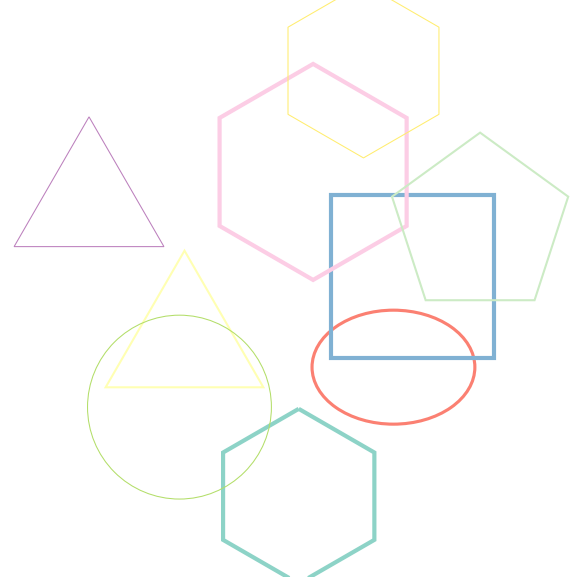[{"shape": "hexagon", "thickness": 2, "radius": 0.76, "center": [0.517, 0.14]}, {"shape": "triangle", "thickness": 1, "radius": 0.79, "center": [0.32, 0.407]}, {"shape": "oval", "thickness": 1.5, "radius": 0.7, "center": [0.681, 0.363]}, {"shape": "square", "thickness": 2, "radius": 0.7, "center": [0.714, 0.52]}, {"shape": "circle", "thickness": 0.5, "radius": 0.8, "center": [0.311, 0.294]}, {"shape": "hexagon", "thickness": 2, "radius": 0.94, "center": [0.542, 0.701]}, {"shape": "triangle", "thickness": 0.5, "radius": 0.75, "center": [0.154, 0.647]}, {"shape": "pentagon", "thickness": 1, "radius": 0.8, "center": [0.831, 0.609]}, {"shape": "hexagon", "thickness": 0.5, "radius": 0.75, "center": [0.629, 0.877]}]